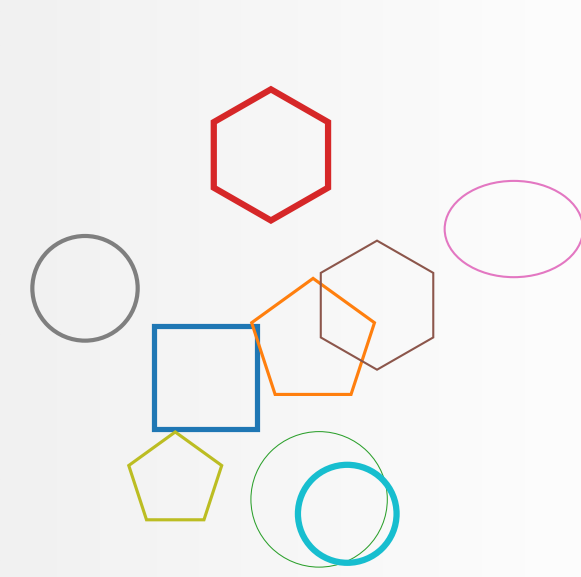[{"shape": "square", "thickness": 2.5, "radius": 0.44, "center": [0.354, 0.346]}, {"shape": "pentagon", "thickness": 1.5, "radius": 0.56, "center": [0.539, 0.406]}, {"shape": "circle", "thickness": 0.5, "radius": 0.59, "center": [0.549, 0.134]}, {"shape": "hexagon", "thickness": 3, "radius": 0.57, "center": [0.466, 0.731]}, {"shape": "hexagon", "thickness": 1, "radius": 0.56, "center": [0.649, 0.471]}, {"shape": "oval", "thickness": 1, "radius": 0.6, "center": [0.884, 0.603]}, {"shape": "circle", "thickness": 2, "radius": 0.45, "center": [0.146, 0.5]}, {"shape": "pentagon", "thickness": 1.5, "radius": 0.42, "center": [0.301, 0.167]}, {"shape": "circle", "thickness": 3, "radius": 0.42, "center": [0.597, 0.109]}]